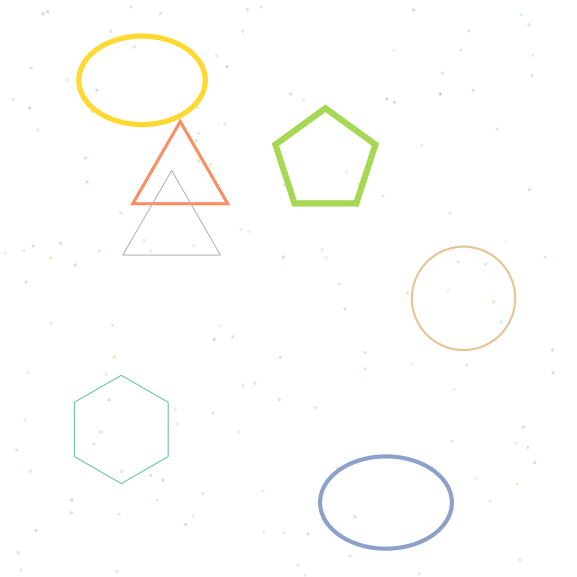[{"shape": "hexagon", "thickness": 0.5, "radius": 0.47, "center": [0.21, 0.256]}, {"shape": "triangle", "thickness": 1.5, "radius": 0.47, "center": [0.312, 0.694]}, {"shape": "oval", "thickness": 2, "radius": 0.57, "center": [0.668, 0.129]}, {"shape": "pentagon", "thickness": 3, "radius": 0.46, "center": [0.563, 0.721]}, {"shape": "oval", "thickness": 2.5, "radius": 0.55, "center": [0.246, 0.86]}, {"shape": "circle", "thickness": 1, "radius": 0.45, "center": [0.803, 0.483]}, {"shape": "triangle", "thickness": 0.5, "radius": 0.49, "center": [0.297, 0.606]}]